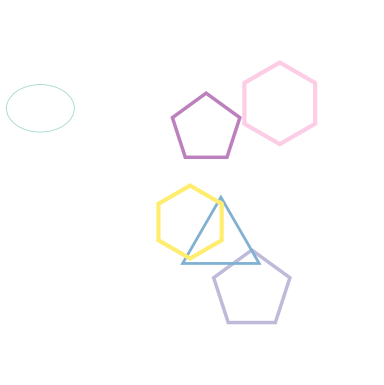[{"shape": "oval", "thickness": 0.5, "radius": 0.44, "center": [0.105, 0.719]}, {"shape": "pentagon", "thickness": 2.5, "radius": 0.52, "center": [0.654, 0.246]}, {"shape": "triangle", "thickness": 2, "radius": 0.57, "center": [0.574, 0.373]}, {"shape": "hexagon", "thickness": 3, "radius": 0.53, "center": [0.727, 0.732]}, {"shape": "pentagon", "thickness": 2.5, "radius": 0.46, "center": [0.535, 0.666]}, {"shape": "hexagon", "thickness": 3, "radius": 0.47, "center": [0.494, 0.423]}]